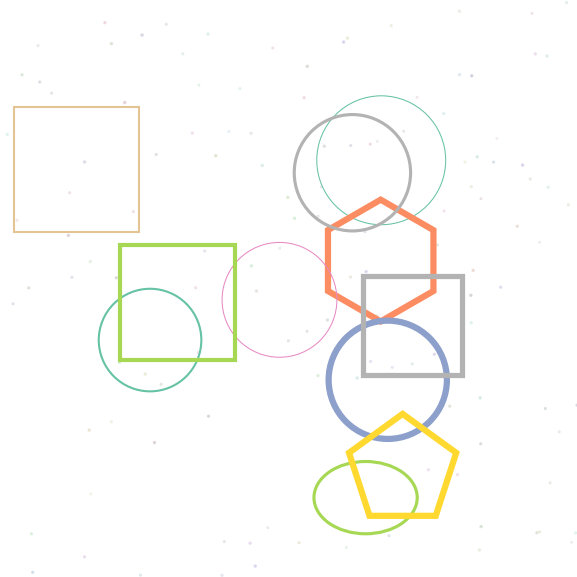[{"shape": "circle", "thickness": 0.5, "radius": 0.56, "center": [0.66, 0.722]}, {"shape": "circle", "thickness": 1, "radius": 0.44, "center": [0.26, 0.41]}, {"shape": "hexagon", "thickness": 3, "radius": 0.53, "center": [0.659, 0.548]}, {"shape": "circle", "thickness": 3, "radius": 0.51, "center": [0.671, 0.342]}, {"shape": "circle", "thickness": 0.5, "radius": 0.5, "center": [0.484, 0.48]}, {"shape": "square", "thickness": 2, "radius": 0.5, "center": [0.307, 0.475]}, {"shape": "oval", "thickness": 1.5, "radius": 0.45, "center": [0.633, 0.137]}, {"shape": "pentagon", "thickness": 3, "radius": 0.49, "center": [0.697, 0.185]}, {"shape": "square", "thickness": 1, "radius": 0.54, "center": [0.132, 0.706]}, {"shape": "circle", "thickness": 1.5, "radius": 0.5, "center": [0.61, 0.7]}, {"shape": "square", "thickness": 2.5, "radius": 0.43, "center": [0.715, 0.435]}]